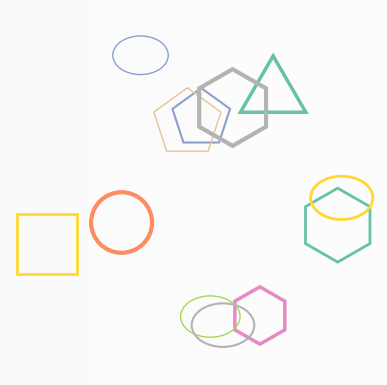[{"shape": "triangle", "thickness": 2.5, "radius": 0.49, "center": [0.705, 0.757]}, {"shape": "hexagon", "thickness": 2, "radius": 0.48, "center": [0.872, 0.415]}, {"shape": "circle", "thickness": 3, "radius": 0.39, "center": [0.314, 0.422]}, {"shape": "oval", "thickness": 1, "radius": 0.36, "center": [0.363, 0.856]}, {"shape": "pentagon", "thickness": 1.5, "radius": 0.39, "center": [0.519, 0.693]}, {"shape": "hexagon", "thickness": 2.5, "radius": 0.37, "center": [0.671, 0.181]}, {"shape": "oval", "thickness": 1, "radius": 0.38, "center": [0.543, 0.178]}, {"shape": "square", "thickness": 2, "radius": 0.39, "center": [0.121, 0.365]}, {"shape": "oval", "thickness": 2, "radius": 0.4, "center": [0.882, 0.486]}, {"shape": "pentagon", "thickness": 1, "radius": 0.46, "center": [0.484, 0.681]}, {"shape": "oval", "thickness": 1.5, "radius": 0.4, "center": [0.575, 0.155]}, {"shape": "hexagon", "thickness": 3, "radius": 0.5, "center": [0.6, 0.721]}]